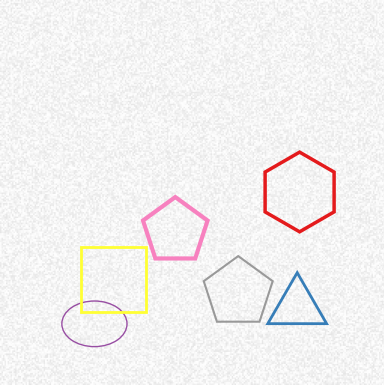[{"shape": "hexagon", "thickness": 2.5, "radius": 0.52, "center": [0.778, 0.501]}, {"shape": "triangle", "thickness": 2, "radius": 0.44, "center": [0.772, 0.203]}, {"shape": "oval", "thickness": 1, "radius": 0.42, "center": [0.245, 0.159]}, {"shape": "square", "thickness": 2, "radius": 0.42, "center": [0.294, 0.274]}, {"shape": "pentagon", "thickness": 3, "radius": 0.44, "center": [0.455, 0.4]}, {"shape": "pentagon", "thickness": 1.5, "radius": 0.47, "center": [0.619, 0.241]}]